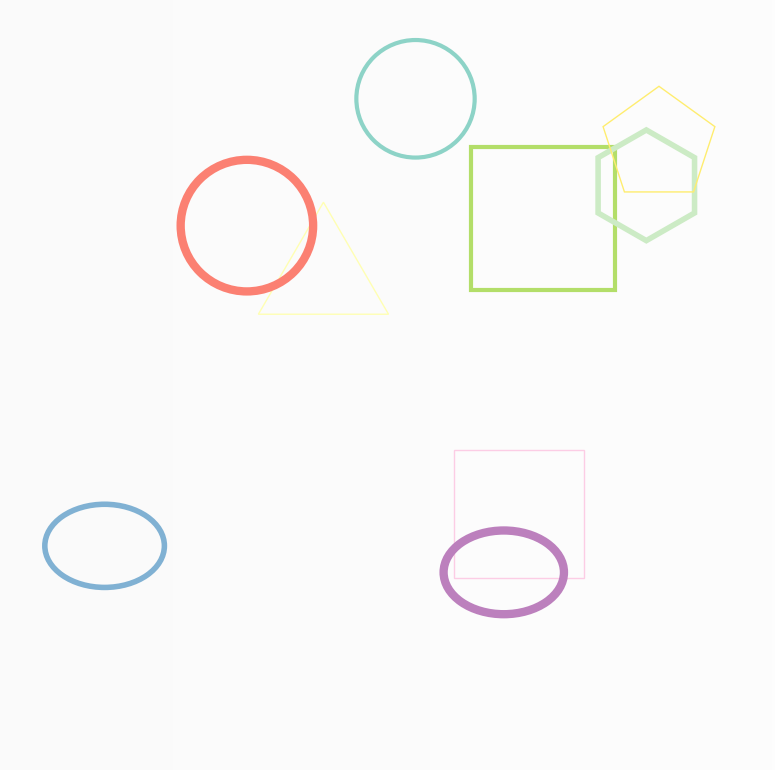[{"shape": "circle", "thickness": 1.5, "radius": 0.38, "center": [0.536, 0.872]}, {"shape": "triangle", "thickness": 0.5, "radius": 0.48, "center": [0.417, 0.64]}, {"shape": "circle", "thickness": 3, "radius": 0.43, "center": [0.319, 0.707]}, {"shape": "oval", "thickness": 2, "radius": 0.39, "center": [0.135, 0.291]}, {"shape": "square", "thickness": 1.5, "radius": 0.46, "center": [0.701, 0.716]}, {"shape": "square", "thickness": 0.5, "radius": 0.42, "center": [0.67, 0.332]}, {"shape": "oval", "thickness": 3, "radius": 0.39, "center": [0.65, 0.257]}, {"shape": "hexagon", "thickness": 2, "radius": 0.36, "center": [0.834, 0.759]}, {"shape": "pentagon", "thickness": 0.5, "radius": 0.38, "center": [0.85, 0.812]}]